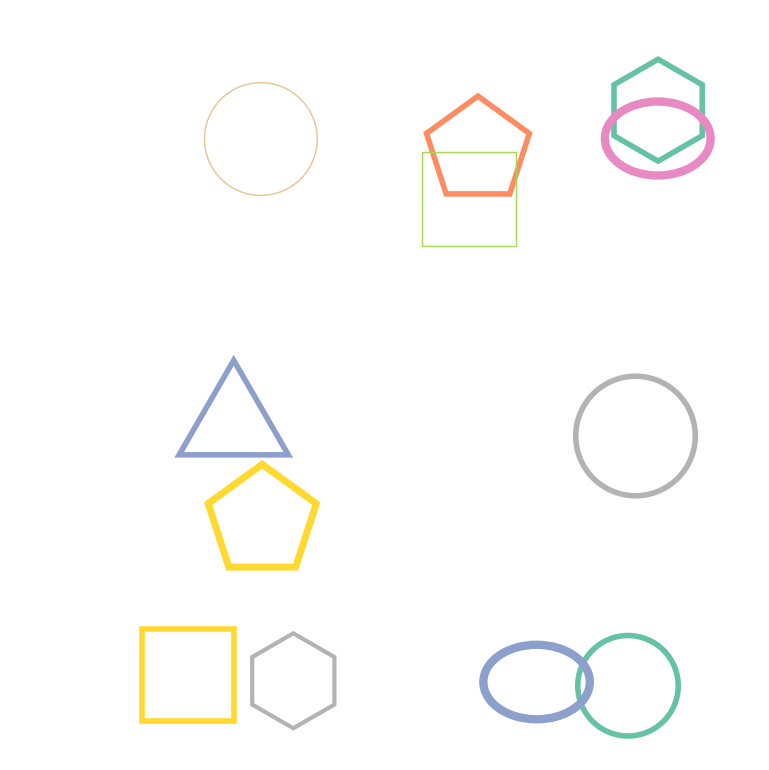[{"shape": "hexagon", "thickness": 2, "radius": 0.33, "center": [0.855, 0.857]}, {"shape": "circle", "thickness": 2, "radius": 0.33, "center": [0.816, 0.109]}, {"shape": "pentagon", "thickness": 2, "radius": 0.35, "center": [0.621, 0.805]}, {"shape": "triangle", "thickness": 2, "radius": 0.41, "center": [0.304, 0.45]}, {"shape": "oval", "thickness": 3, "radius": 0.35, "center": [0.697, 0.114]}, {"shape": "oval", "thickness": 3, "radius": 0.34, "center": [0.854, 0.82]}, {"shape": "square", "thickness": 0.5, "radius": 0.31, "center": [0.609, 0.741]}, {"shape": "pentagon", "thickness": 2.5, "radius": 0.37, "center": [0.341, 0.323]}, {"shape": "square", "thickness": 2, "radius": 0.3, "center": [0.244, 0.123]}, {"shape": "circle", "thickness": 0.5, "radius": 0.37, "center": [0.339, 0.819]}, {"shape": "circle", "thickness": 2, "radius": 0.39, "center": [0.825, 0.434]}, {"shape": "hexagon", "thickness": 1.5, "radius": 0.31, "center": [0.381, 0.116]}]